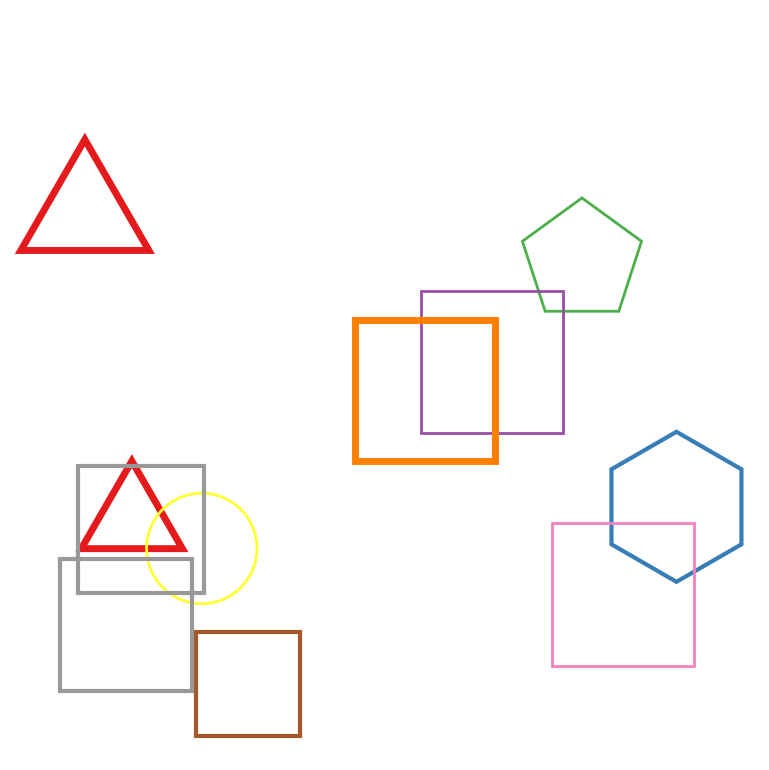[{"shape": "triangle", "thickness": 2.5, "radius": 0.38, "center": [0.171, 0.325]}, {"shape": "triangle", "thickness": 2.5, "radius": 0.48, "center": [0.11, 0.723]}, {"shape": "hexagon", "thickness": 1.5, "radius": 0.49, "center": [0.879, 0.342]}, {"shape": "pentagon", "thickness": 1, "radius": 0.41, "center": [0.756, 0.662]}, {"shape": "square", "thickness": 1, "radius": 0.46, "center": [0.639, 0.53]}, {"shape": "square", "thickness": 2.5, "radius": 0.46, "center": [0.552, 0.493]}, {"shape": "circle", "thickness": 1, "radius": 0.36, "center": [0.262, 0.288]}, {"shape": "square", "thickness": 1.5, "radius": 0.34, "center": [0.322, 0.111]}, {"shape": "square", "thickness": 1, "radius": 0.46, "center": [0.809, 0.228]}, {"shape": "square", "thickness": 1.5, "radius": 0.41, "center": [0.183, 0.312]}, {"shape": "square", "thickness": 1.5, "radius": 0.43, "center": [0.164, 0.189]}]